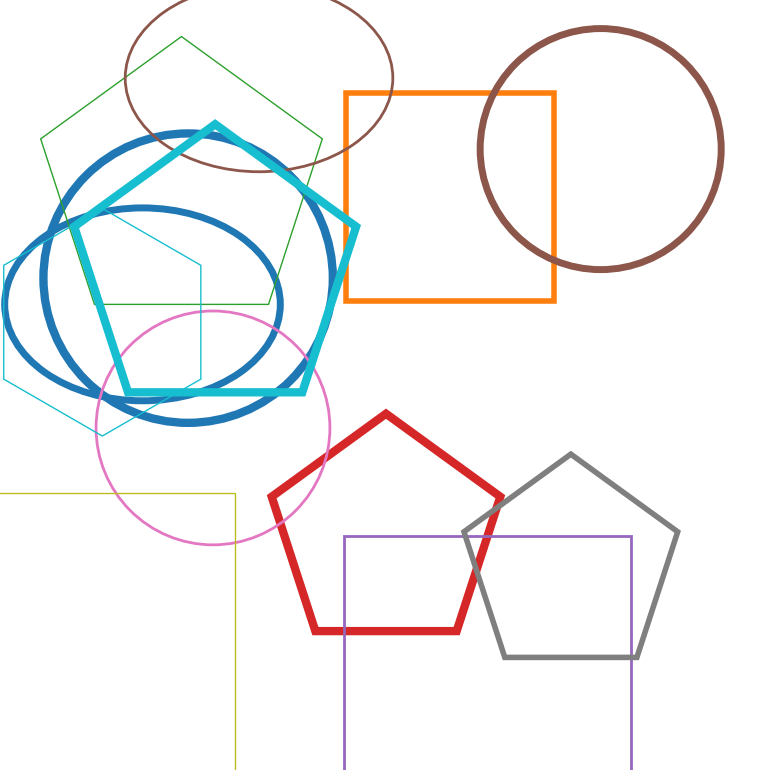[{"shape": "oval", "thickness": 2.5, "radius": 0.89, "center": [0.185, 0.605]}, {"shape": "circle", "thickness": 3, "radius": 0.94, "center": [0.244, 0.639]}, {"shape": "square", "thickness": 2, "radius": 0.68, "center": [0.584, 0.744]}, {"shape": "pentagon", "thickness": 0.5, "radius": 0.96, "center": [0.236, 0.76]}, {"shape": "pentagon", "thickness": 3, "radius": 0.78, "center": [0.501, 0.307]}, {"shape": "square", "thickness": 1, "radius": 0.93, "center": [0.633, 0.117]}, {"shape": "circle", "thickness": 2.5, "radius": 0.78, "center": [0.78, 0.806]}, {"shape": "oval", "thickness": 1, "radius": 0.87, "center": [0.336, 0.899]}, {"shape": "circle", "thickness": 1, "radius": 0.76, "center": [0.277, 0.444]}, {"shape": "pentagon", "thickness": 2, "radius": 0.73, "center": [0.741, 0.264]}, {"shape": "square", "thickness": 0.5, "radius": 0.97, "center": [0.112, 0.165]}, {"shape": "pentagon", "thickness": 3, "radius": 0.96, "center": [0.279, 0.646]}, {"shape": "hexagon", "thickness": 0.5, "radius": 0.74, "center": [0.133, 0.582]}]